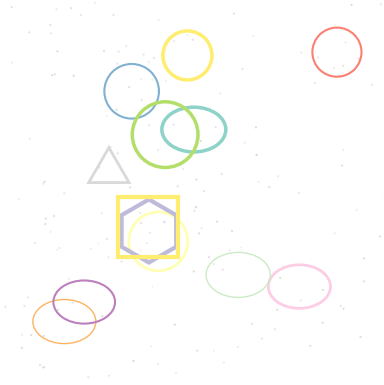[{"shape": "oval", "thickness": 2.5, "radius": 0.42, "center": [0.503, 0.663]}, {"shape": "circle", "thickness": 2, "radius": 0.38, "center": [0.411, 0.373]}, {"shape": "hexagon", "thickness": 3, "radius": 0.41, "center": [0.387, 0.4]}, {"shape": "circle", "thickness": 1.5, "radius": 0.32, "center": [0.875, 0.865]}, {"shape": "circle", "thickness": 1.5, "radius": 0.35, "center": [0.342, 0.763]}, {"shape": "oval", "thickness": 1, "radius": 0.41, "center": [0.167, 0.165]}, {"shape": "circle", "thickness": 2.5, "radius": 0.43, "center": [0.429, 0.65]}, {"shape": "oval", "thickness": 2, "radius": 0.4, "center": [0.778, 0.256]}, {"shape": "triangle", "thickness": 2, "radius": 0.3, "center": [0.283, 0.556]}, {"shape": "oval", "thickness": 1.5, "radius": 0.4, "center": [0.219, 0.215]}, {"shape": "oval", "thickness": 1, "radius": 0.42, "center": [0.619, 0.286]}, {"shape": "circle", "thickness": 2.5, "radius": 0.32, "center": [0.487, 0.856]}, {"shape": "square", "thickness": 3, "radius": 0.39, "center": [0.386, 0.411]}]